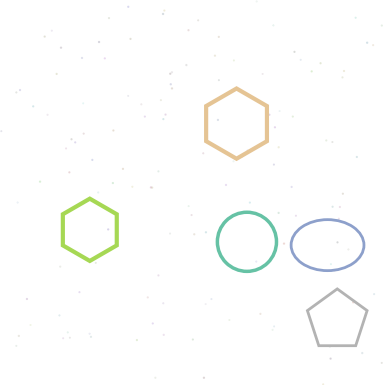[{"shape": "circle", "thickness": 2.5, "radius": 0.38, "center": [0.641, 0.372]}, {"shape": "oval", "thickness": 2, "radius": 0.47, "center": [0.851, 0.363]}, {"shape": "hexagon", "thickness": 3, "radius": 0.4, "center": [0.233, 0.403]}, {"shape": "hexagon", "thickness": 3, "radius": 0.46, "center": [0.614, 0.679]}, {"shape": "pentagon", "thickness": 2, "radius": 0.41, "center": [0.876, 0.168]}]